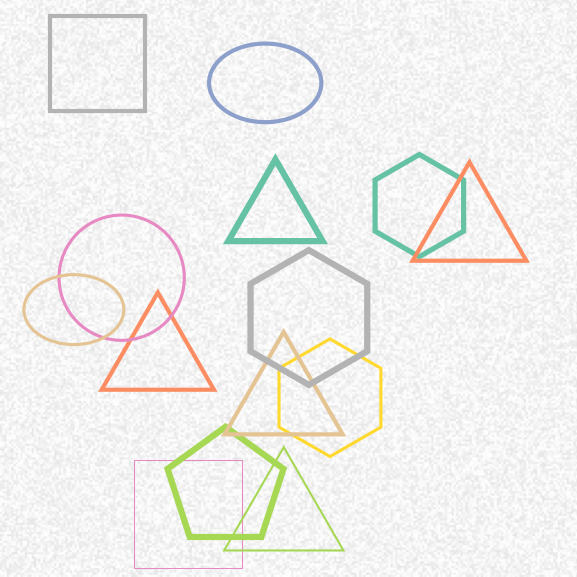[{"shape": "hexagon", "thickness": 2.5, "radius": 0.44, "center": [0.726, 0.643]}, {"shape": "triangle", "thickness": 3, "radius": 0.47, "center": [0.477, 0.629]}, {"shape": "triangle", "thickness": 2, "radius": 0.56, "center": [0.273, 0.38]}, {"shape": "triangle", "thickness": 2, "radius": 0.57, "center": [0.813, 0.605]}, {"shape": "oval", "thickness": 2, "radius": 0.49, "center": [0.459, 0.856]}, {"shape": "circle", "thickness": 1.5, "radius": 0.54, "center": [0.211, 0.518]}, {"shape": "square", "thickness": 0.5, "radius": 0.47, "center": [0.326, 0.109]}, {"shape": "pentagon", "thickness": 3, "radius": 0.53, "center": [0.391, 0.155]}, {"shape": "triangle", "thickness": 1, "radius": 0.6, "center": [0.491, 0.106]}, {"shape": "hexagon", "thickness": 1.5, "radius": 0.51, "center": [0.571, 0.31]}, {"shape": "oval", "thickness": 1.5, "radius": 0.43, "center": [0.128, 0.463]}, {"shape": "triangle", "thickness": 2, "radius": 0.59, "center": [0.491, 0.306]}, {"shape": "square", "thickness": 2, "radius": 0.41, "center": [0.169, 0.889]}, {"shape": "hexagon", "thickness": 3, "radius": 0.58, "center": [0.535, 0.449]}]